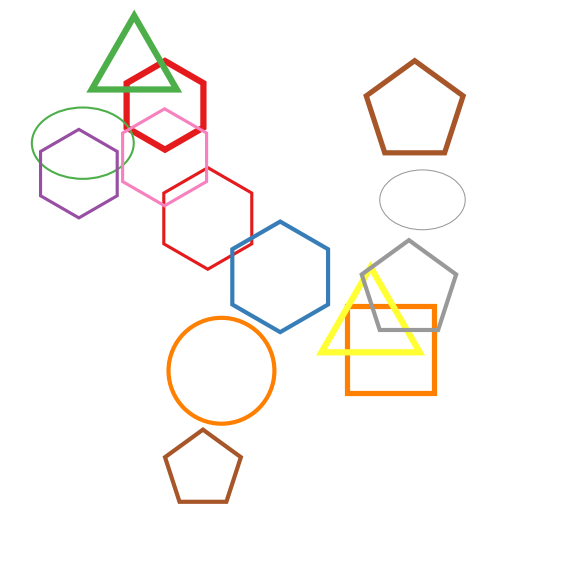[{"shape": "hexagon", "thickness": 3, "radius": 0.38, "center": [0.286, 0.817]}, {"shape": "hexagon", "thickness": 1.5, "radius": 0.44, "center": [0.36, 0.621]}, {"shape": "hexagon", "thickness": 2, "radius": 0.48, "center": [0.485, 0.52]}, {"shape": "triangle", "thickness": 3, "radius": 0.43, "center": [0.232, 0.887]}, {"shape": "oval", "thickness": 1, "radius": 0.44, "center": [0.143, 0.751]}, {"shape": "hexagon", "thickness": 1.5, "radius": 0.38, "center": [0.137, 0.698]}, {"shape": "square", "thickness": 2.5, "radius": 0.38, "center": [0.677, 0.393]}, {"shape": "circle", "thickness": 2, "radius": 0.46, "center": [0.383, 0.357]}, {"shape": "triangle", "thickness": 3, "radius": 0.49, "center": [0.642, 0.438]}, {"shape": "pentagon", "thickness": 2, "radius": 0.35, "center": [0.351, 0.186]}, {"shape": "pentagon", "thickness": 2.5, "radius": 0.44, "center": [0.718, 0.806]}, {"shape": "hexagon", "thickness": 1.5, "radius": 0.42, "center": [0.285, 0.727]}, {"shape": "pentagon", "thickness": 2, "radius": 0.43, "center": [0.708, 0.497]}, {"shape": "oval", "thickness": 0.5, "radius": 0.37, "center": [0.732, 0.653]}]